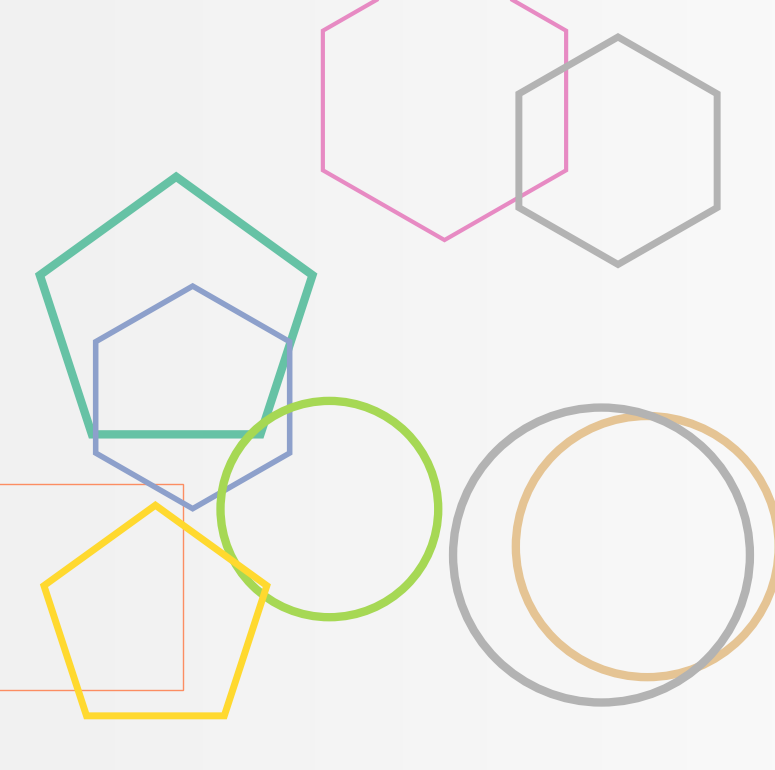[{"shape": "pentagon", "thickness": 3, "radius": 0.92, "center": [0.227, 0.586]}, {"shape": "square", "thickness": 0.5, "radius": 0.67, "center": [0.102, 0.238]}, {"shape": "hexagon", "thickness": 2, "radius": 0.72, "center": [0.249, 0.484]}, {"shape": "hexagon", "thickness": 1.5, "radius": 0.91, "center": [0.574, 0.869]}, {"shape": "circle", "thickness": 3, "radius": 0.7, "center": [0.425, 0.339]}, {"shape": "pentagon", "thickness": 2.5, "radius": 0.76, "center": [0.201, 0.193]}, {"shape": "circle", "thickness": 3, "radius": 0.85, "center": [0.835, 0.29]}, {"shape": "circle", "thickness": 3, "radius": 0.96, "center": [0.776, 0.279]}, {"shape": "hexagon", "thickness": 2.5, "radius": 0.74, "center": [0.797, 0.804]}]